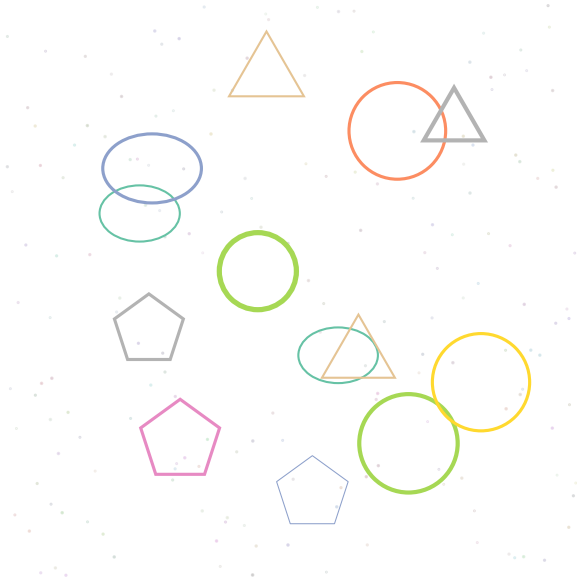[{"shape": "oval", "thickness": 1, "radius": 0.34, "center": [0.586, 0.384]}, {"shape": "oval", "thickness": 1, "radius": 0.35, "center": [0.242, 0.629]}, {"shape": "circle", "thickness": 1.5, "radius": 0.42, "center": [0.688, 0.772]}, {"shape": "oval", "thickness": 1.5, "radius": 0.43, "center": [0.263, 0.708]}, {"shape": "pentagon", "thickness": 0.5, "radius": 0.33, "center": [0.541, 0.145]}, {"shape": "pentagon", "thickness": 1.5, "radius": 0.36, "center": [0.312, 0.236]}, {"shape": "circle", "thickness": 2, "radius": 0.43, "center": [0.707, 0.231]}, {"shape": "circle", "thickness": 2.5, "radius": 0.33, "center": [0.447, 0.53]}, {"shape": "circle", "thickness": 1.5, "radius": 0.42, "center": [0.833, 0.337]}, {"shape": "triangle", "thickness": 1, "radius": 0.36, "center": [0.621, 0.381]}, {"shape": "triangle", "thickness": 1, "radius": 0.37, "center": [0.461, 0.87]}, {"shape": "pentagon", "thickness": 1.5, "radius": 0.31, "center": [0.258, 0.427]}, {"shape": "triangle", "thickness": 2, "radius": 0.3, "center": [0.786, 0.786]}]